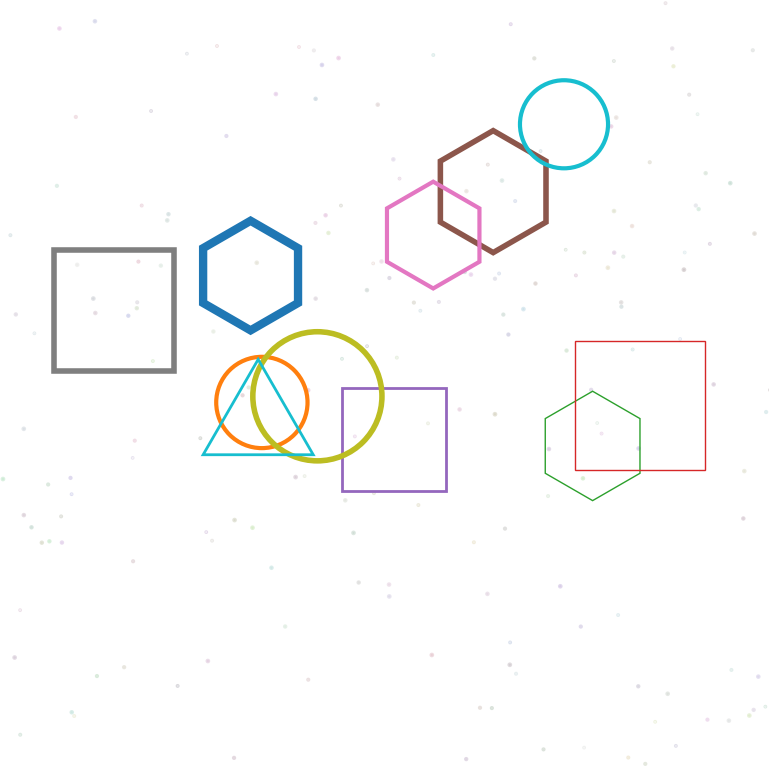[{"shape": "hexagon", "thickness": 3, "radius": 0.36, "center": [0.325, 0.642]}, {"shape": "circle", "thickness": 1.5, "radius": 0.3, "center": [0.34, 0.477]}, {"shape": "hexagon", "thickness": 0.5, "radius": 0.36, "center": [0.77, 0.421]}, {"shape": "square", "thickness": 0.5, "radius": 0.42, "center": [0.831, 0.473]}, {"shape": "square", "thickness": 1, "radius": 0.34, "center": [0.512, 0.429]}, {"shape": "hexagon", "thickness": 2, "radius": 0.4, "center": [0.641, 0.751]}, {"shape": "hexagon", "thickness": 1.5, "radius": 0.35, "center": [0.563, 0.695]}, {"shape": "square", "thickness": 2, "radius": 0.39, "center": [0.148, 0.597]}, {"shape": "circle", "thickness": 2, "radius": 0.42, "center": [0.412, 0.485]}, {"shape": "triangle", "thickness": 1, "radius": 0.41, "center": [0.335, 0.451]}, {"shape": "circle", "thickness": 1.5, "radius": 0.29, "center": [0.732, 0.839]}]